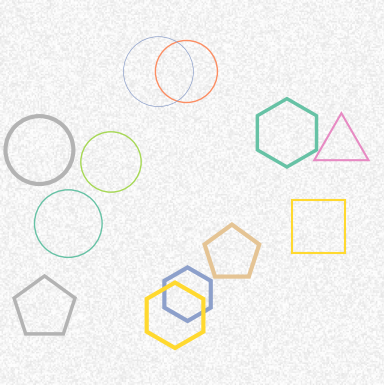[{"shape": "circle", "thickness": 1, "radius": 0.44, "center": [0.177, 0.419]}, {"shape": "hexagon", "thickness": 2.5, "radius": 0.44, "center": [0.745, 0.655]}, {"shape": "circle", "thickness": 1, "radius": 0.4, "center": [0.484, 0.814]}, {"shape": "hexagon", "thickness": 3, "radius": 0.35, "center": [0.487, 0.236]}, {"shape": "circle", "thickness": 0.5, "radius": 0.45, "center": [0.412, 0.814]}, {"shape": "triangle", "thickness": 1.5, "radius": 0.41, "center": [0.887, 0.625]}, {"shape": "circle", "thickness": 1, "radius": 0.39, "center": [0.288, 0.579]}, {"shape": "square", "thickness": 1.5, "radius": 0.34, "center": [0.827, 0.411]}, {"shape": "hexagon", "thickness": 3, "radius": 0.43, "center": [0.455, 0.181]}, {"shape": "pentagon", "thickness": 3, "radius": 0.37, "center": [0.602, 0.342]}, {"shape": "pentagon", "thickness": 2.5, "radius": 0.42, "center": [0.116, 0.2]}, {"shape": "circle", "thickness": 3, "radius": 0.44, "center": [0.102, 0.61]}]